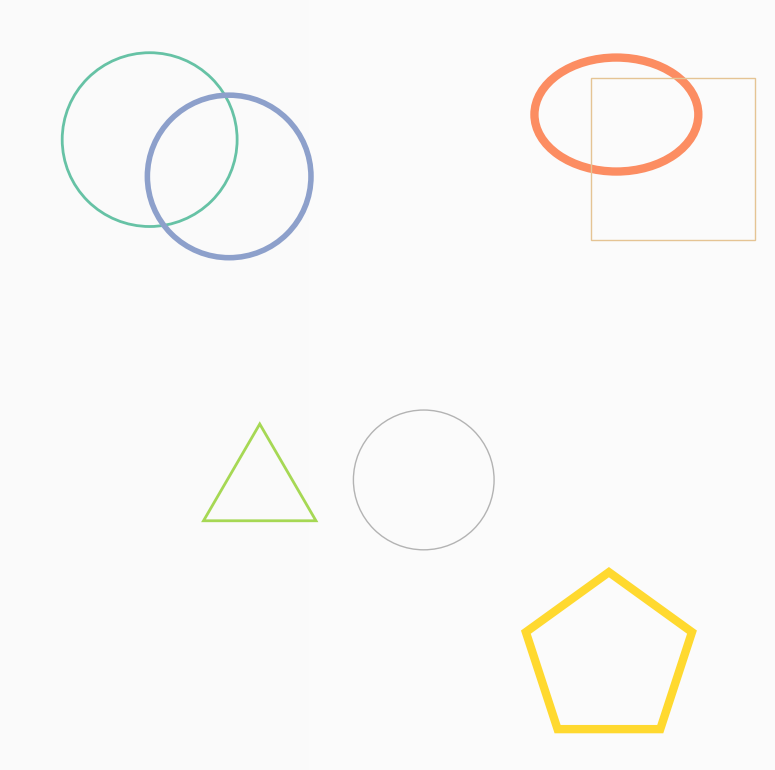[{"shape": "circle", "thickness": 1, "radius": 0.56, "center": [0.193, 0.819]}, {"shape": "oval", "thickness": 3, "radius": 0.53, "center": [0.795, 0.851]}, {"shape": "circle", "thickness": 2, "radius": 0.53, "center": [0.296, 0.771]}, {"shape": "triangle", "thickness": 1, "radius": 0.42, "center": [0.335, 0.366]}, {"shape": "pentagon", "thickness": 3, "radius": 0.56, "center": [0.786, 0.144]}, {"shape": "square", "thickness": 0.5, "radius": 0.53, "center": [0.868, 0.794]}, {"shape": "circle", "thickness": 0.5, "radius": 0.45, "center": [0.547, 0.377]}]